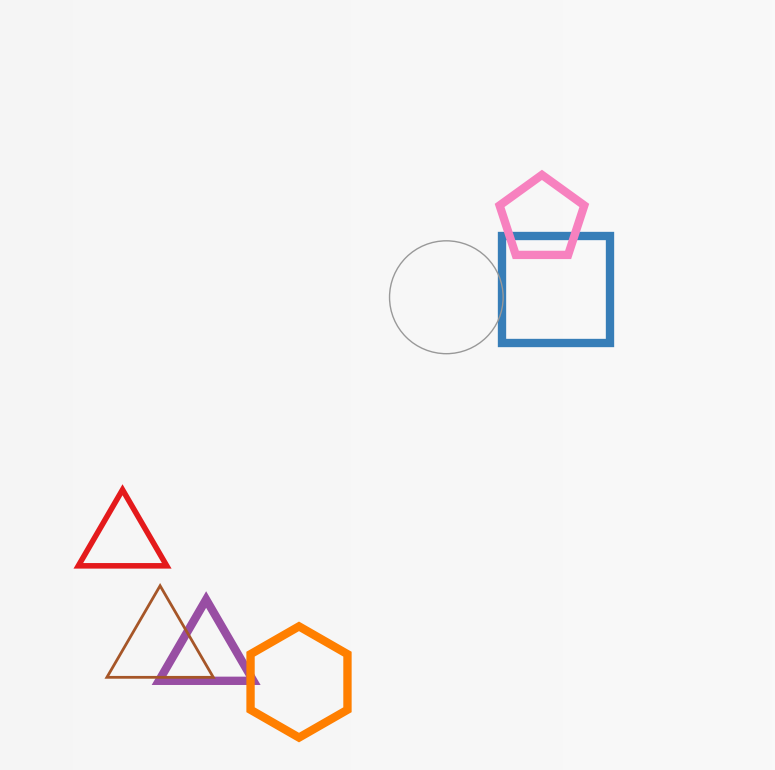[{"shape": "triangle", "thickness": 2, "radius": 0.33, "center": [0.158, 0.298]}, {"shape": "square", "thickness": 3, "radius": 0.35, "center": [0.717, 0.623]}, {"shape": "triangle", "thickness": 3, "radius": 0.35, "center": [0.266, 0.151]}, {"shape": "hexagon", "thickness": 3, "radius": 0.36, "center": [0.386, 0.114]}, {"shape": "triangle", "thickness": 1, "radius": 0.4, "center": [0.207, 0.16]}, {"shape": "pentagon", "thickness": 3, "radius": 0.29, "center": [0.699, 0.715]}, {"shape": "circle", "thickness": 0.5, "radius": 0.37, "center": [0.576, 0.614]}]